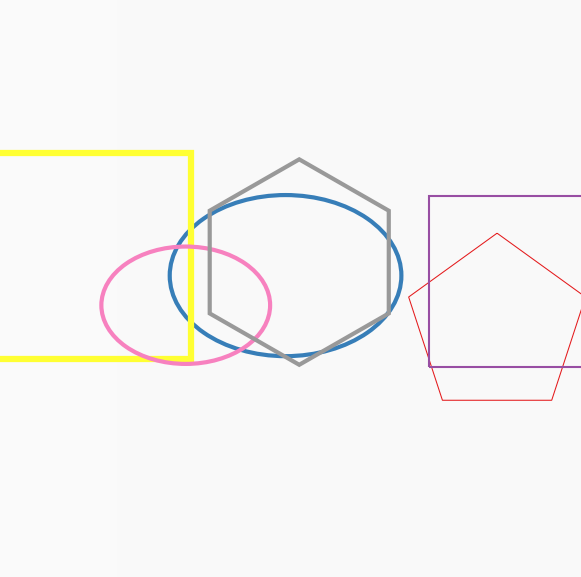[{"shape": "pentagon", "thickness": 0.5, "radius": 0.8, "center": [0.855, 0.435]}, {"shape": "oval", "thickness": 2, "radius": 1.0, "center": [0.491, 0.522]}, {"shape": "square", "thickness": 1, "radius": 0.74, "center": [0.887, 0.511]}, {"shape": "square", "thickness": 3, "radius": 0.89, "center": [0.15, 0.556]}, {"shape": "oval", "thickness": 2, "radius": 0.73, "center": [0.32, 0.471]}, {"shape": "hexagon", "thickness": 2, "radius": 0.89, "center": [0.515, 0.545]}]